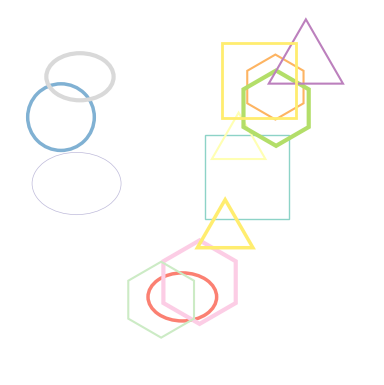[{"shape": "square", "thickness": 1, "radius": 0.54, "center": [0.642, 0.539]}, {"shape": "triangle", "thickness": 1.5, "radius": 0.4, "center": [0.62, 0.627]}, {"shape": "oval", "thickness": 0.5, "radius": 0.58, "center": [0.199, 0.523]}, {"shape": "oval", "thickness": 2.5, "radius": 0.45, "center": [0.474, 0.229]}, {"shape": "circle", "thickness": 2.5, "radius": 0.43, "center": [0.158, 0.696]}, {"shape": "hexagon", "thickness": 1.5, "radius": 0.42, "center": [0.715, 0.774]}, {"shape": "hexagon", "thickness": 3, "radius": 0.49, "center": [0.717, 0.719]}, {"shape": "hexagon", "thickness": 3, "radius": 0.54, "center": [0.518, 0.267]}, {"shape": "oval", "thickness": 3, "radius": 0.44, "center": [0.208, 0.801]}, {"shape": "triangle", "thickness": 1.5, "radius": 0.56, "center": [0.794, 0.838]}, {"shape": "hexagon", "thickness": 1.5, "radius": 0.49, "center": [0.419, 0.222]}, {"shape": "triangle", "thickness": 2.5, "radius": 0.42, "center": [0.585, 0.398]}, {"shape": "square", "thickness": 2, "radius": 0.48, "center": [0.672, 0.791]}]